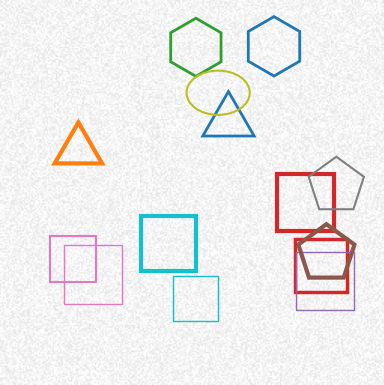[{"shape": "hexagon", "thickness": 2, "radius": 0.39, "center": [0.712, 0.88]}, {"shape": "triangle", "thickness": 2, "radius": 0.39, "center": [0.593, 0.685]}, {"shape": "triangle", "thickness": 3, "radius": 0.36, "center": [0.204, 0.611]}, {"shape": "hexagon", "thickness": 2, "radius": 0.38, "center": [0.509, 0.877]}, {"shape": "square", "thickness": 3, "radius": 0.37, "center": [0.794, 0.474]}, {"shape": "square", "thickness": 2.5, "radius": 0.34, "center": [0.834, 0.311]}, {"shape": "square", "thickness": 1, "radius": 0.38, "center": [0.843, 0.269]}, {"shape": "pentagon", "thickness": 3, "radius": 0.38, "center": [0.848, 0.341]}, {"shape": "square", "thickness": 1, "radius": 0.38, "center": [0.242, 0.287]}, {"shape": "square", "thickness": 1.5, "radius": 0.3, "center": [0.19, 0.328]}, {"shape": "pentagon", "thickness": 1.5, "radius": 0.38, "center": [0.874, 0.518]}, {"shape": "oval", "thickness": 1.5, "radius": 0.41, "center": [0.567, 0.759]}, {"shape": "square", "thickness": 3, "radius": 0.36, "center": [0.438, 0.367]}, {"shape": "square", "thickness": 1, "radius": 0.29, "center": [0.508, 0.225]}]